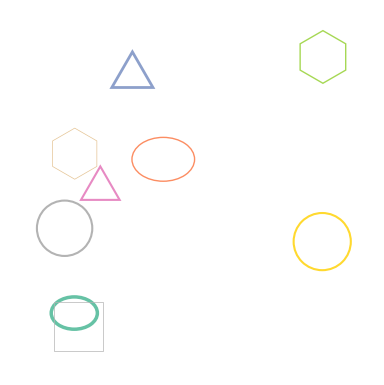[{"shape": "oval", "thickness": 2.5, "radius": 0.3, "center": [0.193, 0.187]}, {"shape": "oval", "thickness": 1, "radius": 0.41, "center": [0.424, 0.586]}, {"shape": "triangle", "thickness": 2, "radius": 0.31, "center": [0.344, 0.804]}, {"shape": "triangle", "thickness": 1.5, "radius": 0.29, "center": [0.261, 0.51]}, {"shape": "hexagon", "thickness": 1, "radius": 0.34, "center": [0.839, 0.852]}, {"shape": "circle", "thickness": 1.5, "radius": 0.37, "center": [0.837, 0.372]}, {"shape": "hexagon", "thickness": 0.5, "radius": 0.33, "center": [0.194, 0.601]}, {"shape": "circle", "thickness": 1.5, "radius": 0.36, "center": [0.168, 0.407]}, {"shape": "square", "thickness": 0.5, "radius": 0.32, "center": [0.203, 0.152]}]